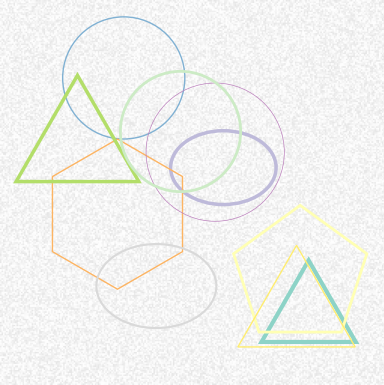[{"shape": "triangle", "thickness": 3, "radius": 0.71, "center": [0.802, 0.182]}, {"shape": "pentagon", "thickness": 2, "radius": 0.91, "center": [0.78, 0.285]}, {"shape": "oval", "thickness": 2.5, "radius": 0.69, "center": [0.58, 0.565]}, {"shape": "circle", "thickness": 1, "radius": 0.79, "center": [0.321, 0.798]}, {"shape": "hexagon", "thickness": 1, "radius": 0.98, "center": [0.305, 0.444]}, {"shape": "triangle", "thickness": 2.5, "radius": 0.92, "center": [0.201, 0.62]}, {"shape": "oval", "thickness": 1.5, "radius": 0.78, "center": [0.406, 0.257]}, {"shape": "circle", "thickness": 0.5, "radius": 0.9, "center": [0.559, 0.605]}, {"shape": "circle", "thickness": 2, "radius": 0.78, "center": [0.469, 0.658]}, {"shape": "triangle", "thickness": 1, "radius": 0.88, "center": [0.77, 0.187]}]